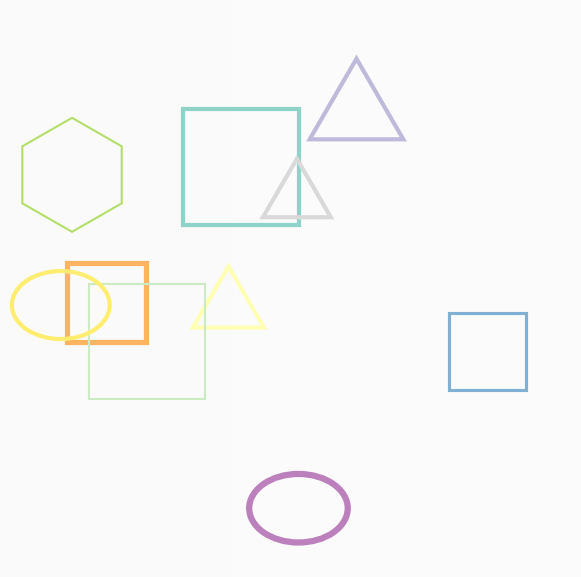[{"shape": "square", "thickness": 2, "radius": 0.5, "center": [0.415, 0.71]}, {"shape": "triangle", "thickness": 2, "radius": 0.35, "center": [0.393, 0.467]}, {"shape": "triangle", "thickness": 2, "radius": 0.47, "center": [0.613, 0.804]}, {"shape": "square", "thickness": 1.5, "radius": 0.33, "center": [0.839, 0.391]}, {"shape": "square", "thickness": 2.5, "radius": 0.34, "center": [0.183, 0.475]}, {"shape": "hexagon", "thickness": 1, "radius": 0.49, "center": [0.124, 0.696]}, {"shape": "triangle", "thickness": 2, "radius": 0.34, "center": [0.511, 0.657]}, {"shape": "oval", "thickness": 3, "radius": 0.42, "center": [0.513, 0.119]}, {"shape": "square", "thickness": 1, "radius": 0.5, "center": [0.253, 0.408]}, {"shape": "oval", "thickness": 2, "radius": 0.42, "center": [0.105, 0.471]}]